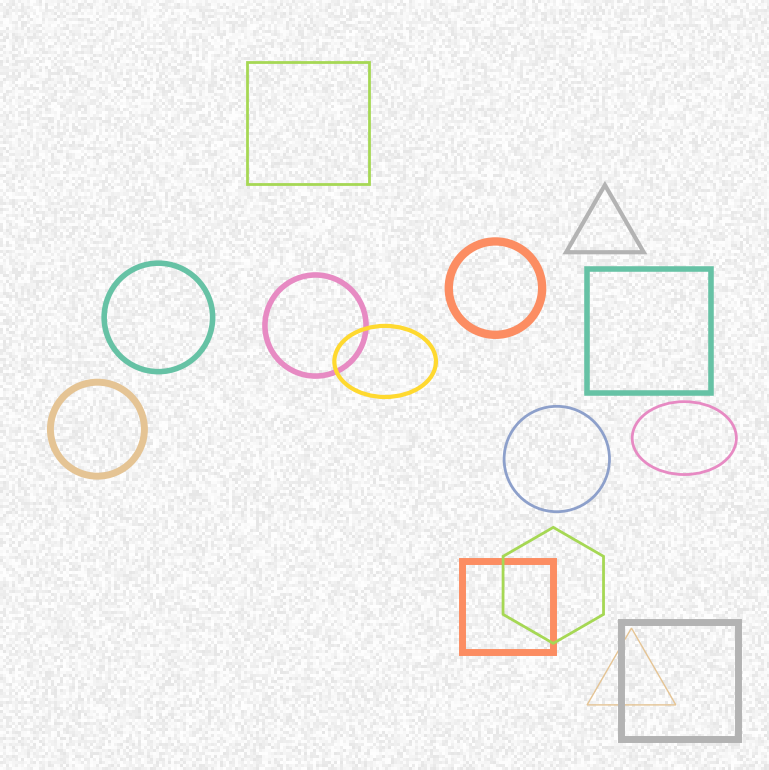[{"shape": "square", "thickness": 2, "radius": 0.4, "center": [0.843, 0.57]}, {"shape": "circle", "thickness": 2, "radius": 0.35, "center": [0.206, 0.588]}, {"shape": "square", "thickness": 2.5, "radius": 0.3, "center": [0.659, 0.212]}, {"shape": "circle", "thickness": 3, "radius": 0.3, "center": [0.643, 0.626]}, {"shape": "circle", "thickness": 1, "radius": 0.34, "center": [0.723, 0.404]}, {"shape": "oval", "thickness": 1, "radius": 0.34, "center": [0.889, 0.431]}, {"shape": "circle", "thickness": 2, "radius": 0.33, "center": [0.41, 0.577]}, {"shape": "hexagon", "thickness": 1, "radius": 0.38, "center": [0.719, 0.24]}, {"shape": "square", "thickness": 1, "radius": 0.4, "center": [0.401, 0.84]}, {"shape": "oval", "thickness": 1.5, "radius": 0.33, "center": [0.5, 0.531]}, {"shape": "circle", "thickness": 2.5, "radius": 0.31, "center": [0.127, 0.443]}, {"shape": "triangle", "thickness": 0.5, "radius": 0.33, "center": [0.82, 0.118]}, {"shape": "triangle", "thickness": 1.5, "radius": 0.29, "center": [0.786, 0.702]}, {"shape": "square", "thickness": 2.5, "radius": 0.38, "center": [0.883, 0.116]}]